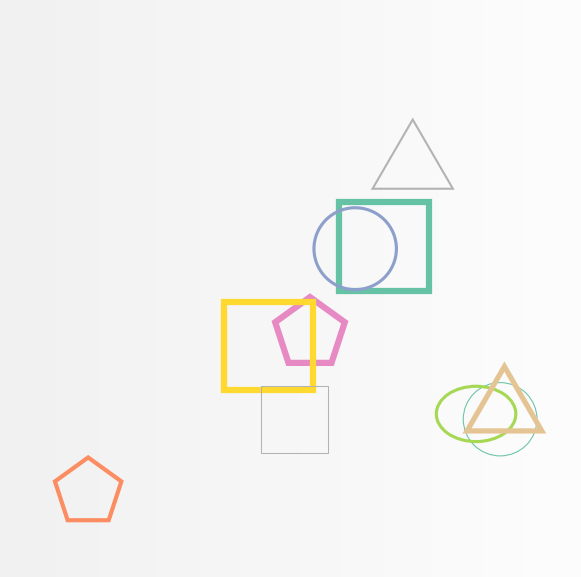[{"shape": "circle", "thickness": 0.5, "radius": 0.32, "center": [0.86, 0.273]}, {"shape": "square", "thickness": 3, "radius": 0.39, "center": [0.661, 0.572]}, {"shape": "pentagon", "thickness": 2, "radius": 0.3, "center": [0.152, 0.147]}, {"shape": "circle", "thickness": 1.5, "radius": 0.35, "center": [0.611, 0.568]}, {"shape": "pentagon", "thickness": 3, "radius": 0.31, "center": [0.533, 0.422]}, {"shape": "oval", "thickness": 1.5, "radius": 0.34, "center": [0.819, 0.282]}, {"shape": "square", "thickness": 3, "radius": 0.38, "center": [0.462, 0.4]}, {"shape": "triangle", "thickness": 2.5, "radius": 0.37, "center": [0.868, 0.29]}, {"shape": "square", "thickness": 0.5, "radius": 0.29, "center": [0.507, 0.273]}, {"shape": "triangle", "thickness": 1, "radius": 0.4, "center": [0.71, 0.712]}]